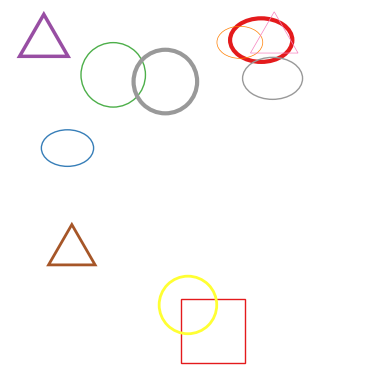[{"shape": "oval", "thickness": 3, "radius": 0.4, "center": [0.678, 0.896]}, {"shape": "square", "thickness": 1, "radius": 0.42, "center": [0.553, 0.14]}, {"shape": "oval", "thickness": 1, "radius": 0.34, "center": [0.175, 0.615]}, {"shape": "circle", "thickness": 1, "radius": 0.42, "center": [0.294, 0.806]}, {"shape": "triangle", "thickness": 2.5, "radius": 0.36, "center": [0.114, 0.89]}, {"shape": "oval", "thickness": 0.5, "radius": 0.3, "center": [0.623, 0.89]}, {"shape": "circle", "thickness": 2, "radius": 0.37, "center": [0.488, 0.208]}, {"shape": "triangle", "thickness": 2, "radius": 0.35, "center": [0.187, 0.347]}, {"shape": "triangle", "thickness": 0.5, "radius": 0.36, "center": [0.712, 0.898]}, {"shape": "circle", "thickness": 3, "radius": 0.41, "center": [0.429, 0.788]}, {"shape": "oval", "thickness": 1, "radius": 0.39, "center": [0.708, 0.796]}]